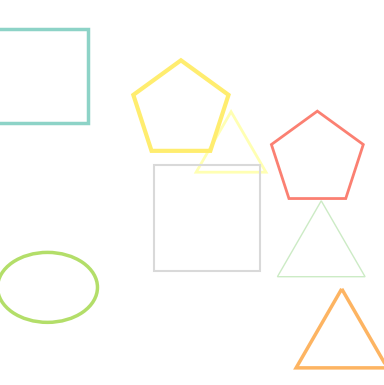[{"shape": "square", "thickness": 2.5, "radius": 0.61, "center": [0.106, 0.803]}, {"shape": "triangle", "thickness": 2, "radius": 0.52, "center": [0.6, 0.605]}, {"shape": "pentagon", "thickness": 2, "radius": 0.63, "center": [0.824, 0.586]}, {"shape": "triangle", "thickness": 2.5, "radius": 0.68, "center": [0.888, 0.113]}, {"shape": "oval", "thickness": 2.5, "radius": 0.65, "center": [0.123, 0.254]}, {"shape": "square", "thickness": 1.5, "radius": 0.69, "center": [0.538, 0.434]}, {"shape": "triangle", "thickness": 1, "radius": 0.66, "center": [0.834, 0.347]}, {"shape": "pentagon", "thickness": 3, "radius": 0.65, "center": [0.47, 0.713]}]